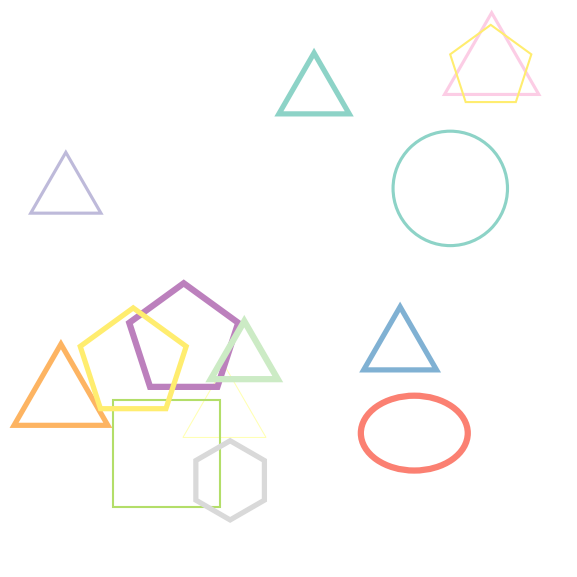[{"shape": "circle", "thickness": 1.5, "radius": 0.5, "center": [0.78, 0.673]}, {"shape": "triangle", "thickness": 2.5, "radius": 0.35, "center": [0.544, 0.837]}, {"shape": "triangle", "thickness": 0.5, "radius": 0.42, "center": [0.389, 0.283]}, {"shape": "triangle", "thickness": 1.5, "radius": 0.35, "center": [0.114, 0.665]}, {"shape": "oval", "thickness": 3, "radius": 0.46, "center": [0.717, 0.249]}, {"shape": "triangle", "thickness": 2.5, "radius": 0.36, "center": [0.693, 0.395]}, {"shape": "triangle", "thickness": 2.5, "radius": 0.47, "center": [0.106, 0.31]}, {"shape": "square", "thickness": 1, "radius": 0.46, "center": [0.289, 0.214]}, {"shape": "triangle", "thickness": 1.5, "radius": 0.47, "center": [0.851, 0.883]}, {"shape": "hexagon", "thickness": 2.5, "radius": 0.34, "center": [0.398, 0.167]}, {"shape": "pentagon", "thickness": 3, "radius": 0.5, "center": [0.318, 0.409]}, {"shape": "triangle", "thickness": 3, "radius": 0.33, "center": [0.423, 0.376]}, {"shape": "pentagon", "thickness": 2.5, "radius": 0.48, "center": [0.231, 0.369]}, {"shape": "pentagon", "thickness": 1, "radius": 0.37, "center": [0.85, 0.882]}]